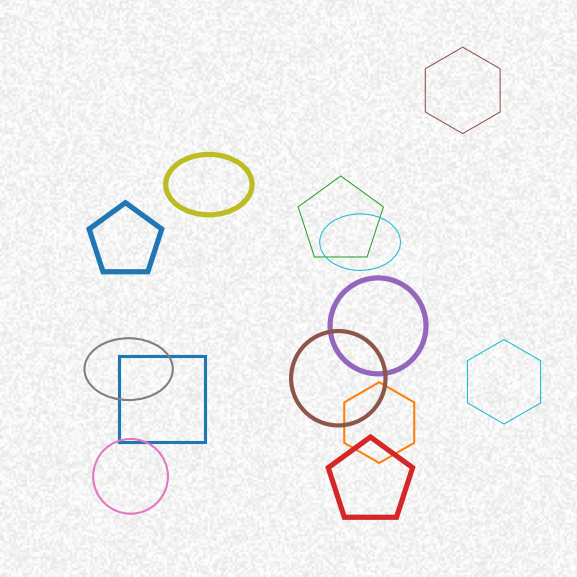[{"shape": "pentagon", "thickness": 2.5, "radius": 0.33, "center": [0.217, 0.582]}, {"shape": "square", "thickness": 1.5, "radius": 0.37, "center": [0.281, 0.308]}, {"shape": "hexagon", "thickness": 1, "radius": 0.35, "center": [0.657, 0.267]}, {"shape": "pentagon", "thickness": 0.5, "radius": 0.39, "center": [0.59, 0.617]}, {"shape": "pentagon", "thickness": 2.5, "radius": 0.38, "center": [0.641, 0.166]}, {"shape": "circle", "thickness": 2.5, "radius": 0.42, "center": [0.655, 0.435]}, {"shape": "hexagon", "thickness": 0.5, "radius": 0.37, "center": [0.801, 0.843]}, {"shape": "circle", "thickness": 2, "radius": 0.41, "center": [0.586, 0.344]}, {"shape": "circle", "thickness": 1, "radius": 0.32, "center": [0.226, 0.174]}, {"shape": "oval", "thickness": 1, "radius": 0.38, "center": [0.223, 0.36]}, {"shape": "oval", "thickness": 2.5, "radius": 0.37, "center": [0.362, 0.679]}, {"shape": "hexagon", "thickness": 0.5, "radius": 0.37, "center": [0.873, 0.338]}, {"shape": "oval", "thickness": 0.5, "radius": 0.35, "center": [0.624, 0.58]}]